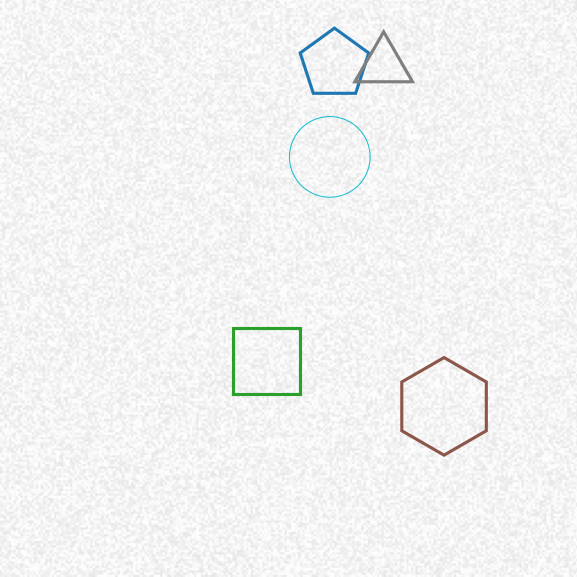[{"shape": "pentagon", "thickness": 1.5, "radius": 0.31, "center": [0.579, 0.888]}, {"shape": "square", "thickness": 1.5, "radius": 0.29, "center": [0.462, 0.374]}, {"shape": "hexagon", "thickness": 1.5, "radius": 0.42, "center": [0.769, 0.295]}, {"shape": "triangle", "thickness": 1.5, "radius": 0.29, "center": [0.664, 0.886]}, {"shape": "circle", "thickness": 0.5, "radius": 0.35, "center": [0.571, 0.727]}]